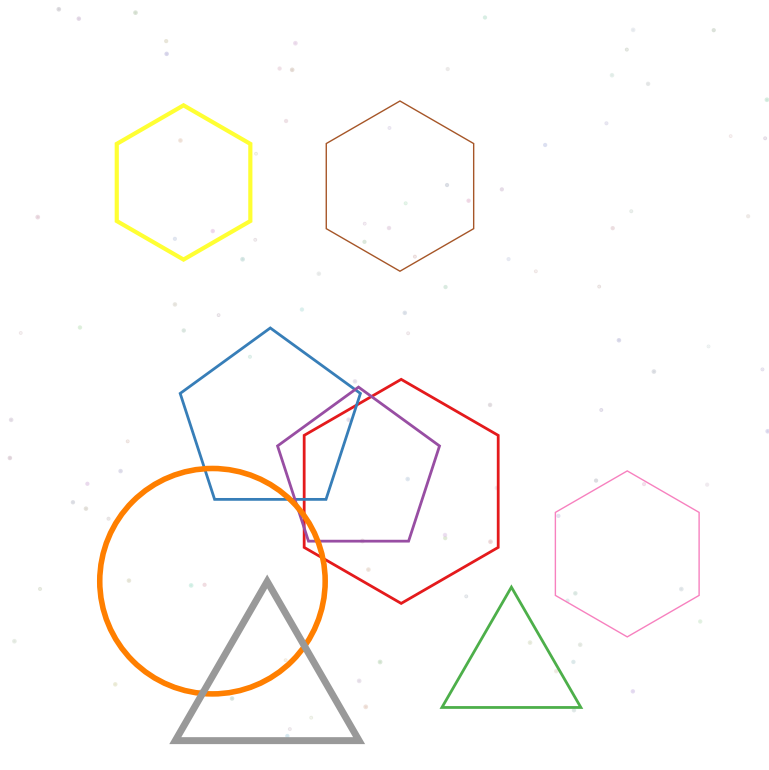[{"shape": "hexagon", "thickness": 1, "radius": 0.73, "center": [0.521, 0.362]}, {"shape": "pentagon", "thickness": 1, "radius": 0.62, "center": [0.351, 0.451]}, {"shape": "triangle", "thickness": 1, "radius": 0.52, "center": [0.664, 0.133]}, {"shape": "pentagon", "thickness": 1, "radius": 0.55, "center": [0.466, 0.387]}, {"shape": "circle", "thickness": 2, "radius": 0.73, "center": [0.276, 0.245]}, {"shape": "hexagon", "thickness": 1.5, "radius": 0.5, "center": [0.238, 0.763]}, {"shape": "hexagon", "thickness": 0.5, "radius": 0.55, "center": [0.519, 0.758]}, {"shape": "hexagon", "thickness": 0.5, "radius": 0.54, "center": [0.815, 0.281]}, {"shape": "triangle", "thickness": 2.5, "radius": 0.69, "center": [0.347, 0.107]}]